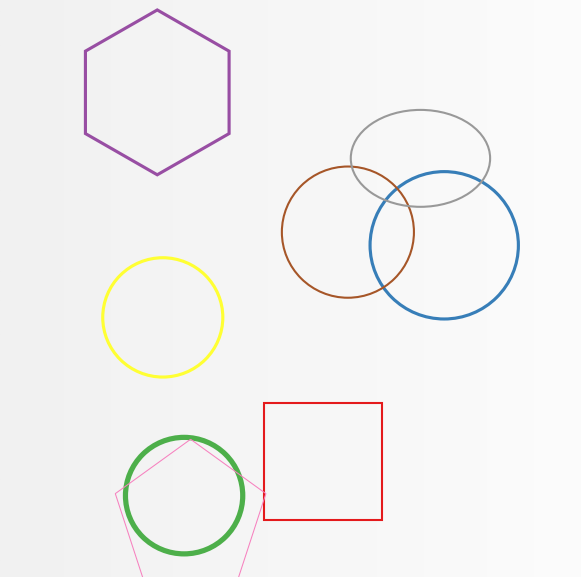[{"shape": "square", "thickness": 1, "radius": 0.51, "center": [0.556, 0.2]}, {"shape": "circle", "thickness": 1.5, "radius": 0.64, "center": [0.764, 0.574]}, {"shape": "circle", "thickness": 2.5, "radius": 0.5, "center": [0.317, 0.141]}, {"shape": "hexagon", "thickness": 1.5, "radius": 0.71, "center": [0.271, 0.839]}, {"shape": "circle", "thickness": 1.5, "radius": 0.52, "center": [0.28, 0.45]}, {"shape": "circle", "thickness": 1, "radius": 0.57, "center": [0.599, 0.597]}, {"shape": "pentagon", "thickness": 0.5, "radius": 0.68, "center": [0.328, 0.102]}, {"shape": "oval", "thickness": 1, "radius": 0.6, "center": [0.723, 0.725]}]